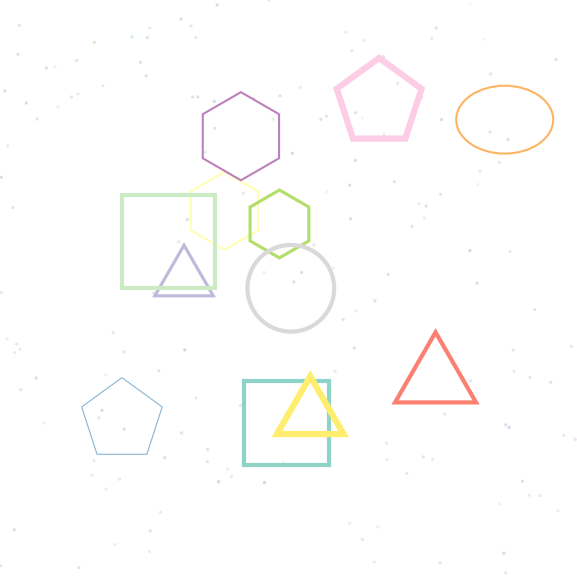[{"shape": "square", "thickness": 2, "radius": 0.37, "center": [0.496, 0.266]}, {"shape": "hexagon", "thickness": 1, "radius": 0.34, "center": [0.389, 0.634]}, {"shape": "triangle", "thickness": 1.5, "radius": 0.29, "center": [0.319, 0.516]}, {"shape": "triangle", "thickness": 2, "radius": 0.41, "center": [0.754, 0.343]}, {"shape": "pentagon", "thickness": 0.5, "radius": 0.37, "center": [0.211, 0.272]}, {"shape": "oval", "thickness": 1, "radius": 0.42, "center": [0.874, 0.792]}, {"shape": "hexagon", "thickness": 1.5, "radius": 0.29, "center": [0.484, 0.611]}, {"shape": "pentagon", "thickness": 3, "radius": 0.39, "center": [0.656, 0.822]}, {"shape": "circle", "thickness": 2, "radius": 0.38, "center": [0.504, 0.5]}, {"shape": "hexagon", "thickness": 1, "radius": 0.38, "center": [0.417, 0.763]}, {"shape": "square", "thickness": 2, "radius": 0.4, "center": [0.291, 0.581]}, {"shape": "triangle", "thickness": 3, "radius": 0.33, "center": [0.537, 0.281]}]